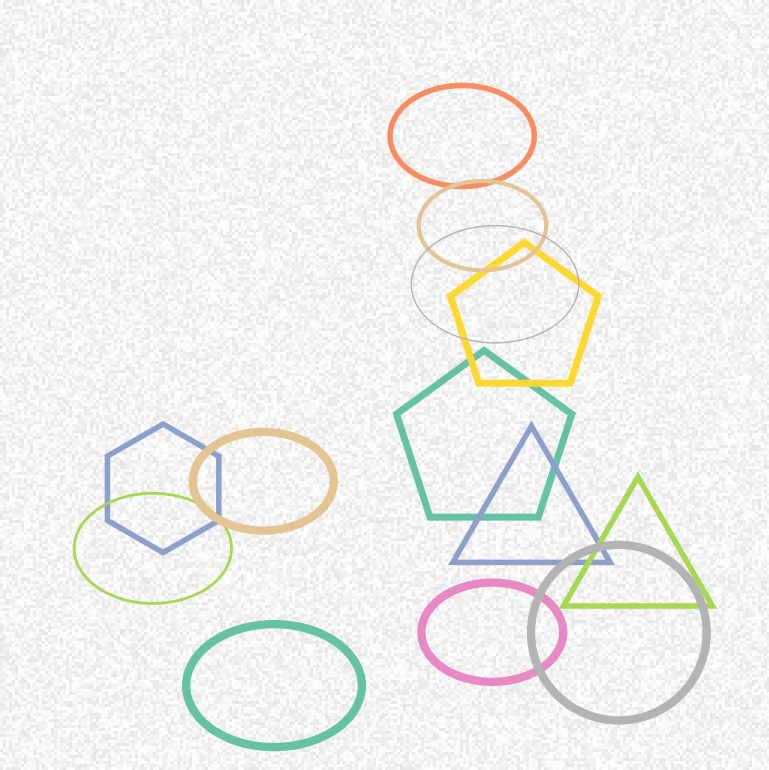[{"shape": "oval", "thickness": 3, "radius": 0.57, "center": [0.356, 0.11]}, {"shape": "pentagon", "thickness": 2.5, "radius": 0.6, "center": [0.629, 0.425]}, {"shape": "oval", "thickness": 2, "radius": 0.47, "center": [0.6, 0.823]}, {"shape": "hexagon", "thickness": 2, "radius": 0.42, "center": [0.212, 0.366]}, {"shape": "triangle", "thickness": 2, "radius": 0.59, "center": [0.69, 0.329]}, {"shape": "oval", "thickness": 3, "radius": 0.46, "center": [0.639, 0.179]}, {"shape": "triangle", "thickness": 2, "radius": 0.56, "center": [0.828, 0.269]}, {"shape": "oval", "thickness": 1, "radius": 0.51, "center": [0.199, 0.288]}, {"shape": "pentagon", "thickness": 2.5, "radius": 0.5, "center": [0.681, 0.584]}, {"shape": "oval", "thickness": 1.5, "radius": 0.41, "center": [0.627, 0.707]}, {"shape": "oval", "thickness": 3, "radius": 0.46, "center": [0.342, 0.375]}, {"shape": "oval", "thickness": 0.5, "radius": 0.54, "center": [0.643, 0.631]}, {"shape": "circle", "thickness": 3, "radius": 0.57, "center": [0.804, 0.178]}]